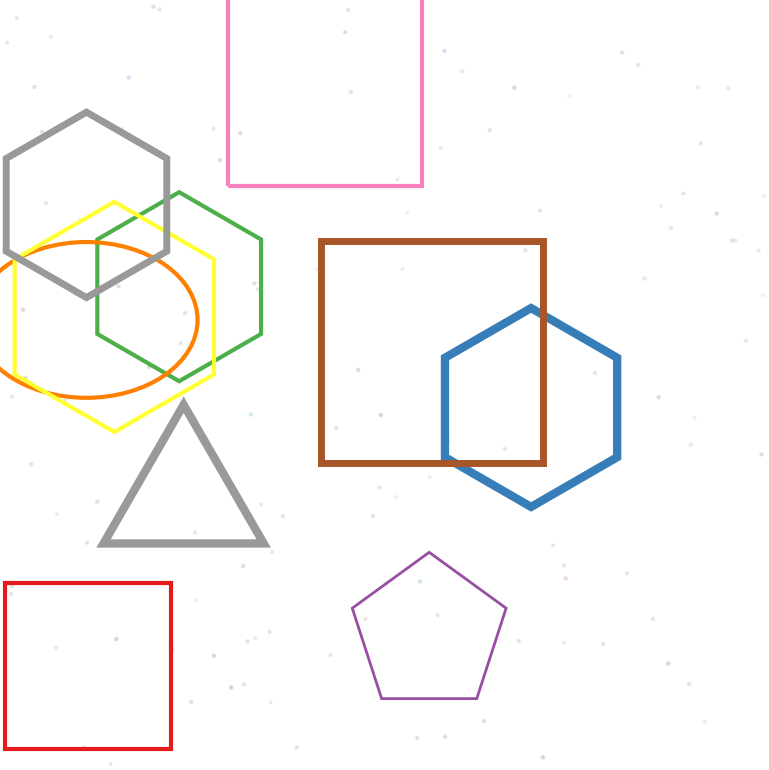[{"shape": "square", "thickness": 1.5, "radius": 0.54, "center": [0.114, 0.135]}, {"shape": "hexagon", "thickness": 3, "radius": 0.65, "center": [0.69, 0.471]}, {"shape": "hexagon", "thickness": 1.5, "radius": 0.61, "center": [0.233, 0.628]}, {"shape": "pentagon", "thickness": 1, "radius": 0.53, "center": [0.557, 0.178]}, {"shape": "oval", "thickness": 1.5, "radius": 0.72, "center": [0.112, 0.585]}, {"shape": "hexagon", "thickness": 1.5, "radius": 0.75, "center": [0.148, 0.588]}, {"shape": "square", "thickness": 2.5, "radius": 0.72, "center": [0.561, 0.543]}, {"shape": "square", "thickness": 1.5, "radius": 0.63, "center": [0.422, 0.884]}, {"shape": "triangle", "thickness": 3, "radius": 0.6, "center": [0.238, 0.354]}, {"shape": "hexagon", "thickness": 2.5, "radius": 0.6, "center": [0.112, 0.734]}]